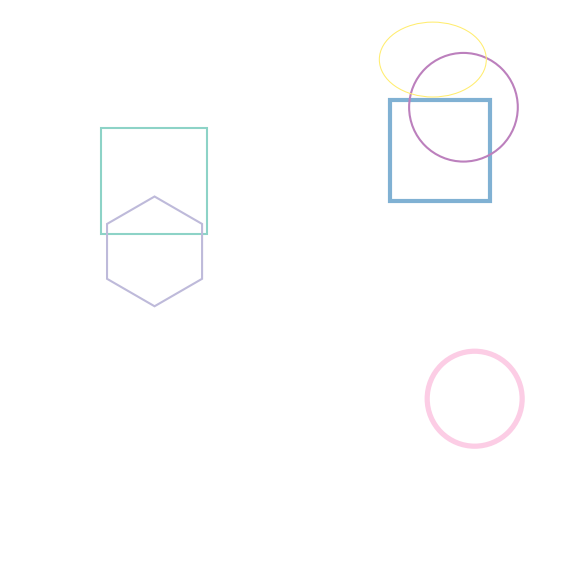[{"shape": "square", "thickness": 1, "radius": 0.46, "center": [0.266, 0.685]}, {"shape": "hexagon", "thickness": 1, "radius": 0.48, "center": [0.268, 0.564]}, {"shape": "square", "thickness": 2, "radius": 0.44, "center": [0.762, 0.738]}, {"shape": "circle", "thickness": 2.5, "radius": 0.41, "center": [0.822, 0.309]}, {"shape": "circle", "thickness": 1, "radius": 0.47, "center": [0.803, 0.813]}, {"shape": "oval", "thickness": 0.5, "radius": 0.46, "center": [0.749, 0.896]}]